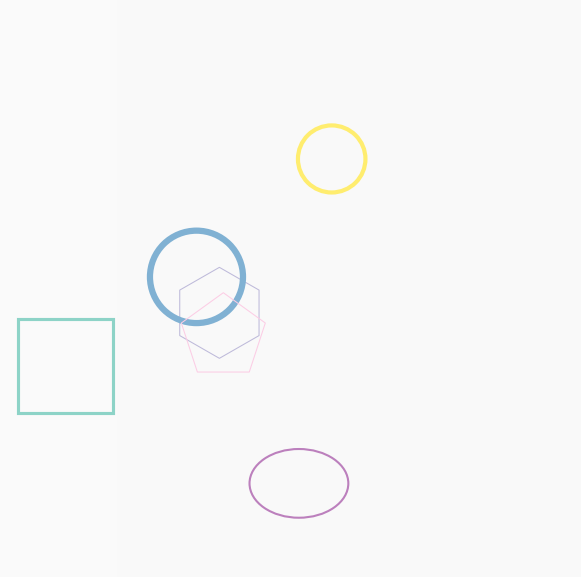[{"shape": "square", "thickness": 1.5, "radius": 0.41, "center": [0.113, 0.366]}, {"shape": "hexagon", "thickness": 0.5, "radius": 0.39, "center": [0.377, 0.457]}, {"shape": "circle", "thickness": 3, "radius": 0.4, "center": [0.338, 0.52]}, {"shape": "pentagon", "thickness": 0.5, "radius": 0.38, "center": [0.384, 0.416]}, {"shape": "oval", "thickness": 1, "radius": 0.42, "center": [0.514, 0.162]}, {"shape": "circle", "thickness": 2, "radius": 0.29, "center": [0.571, 0.724]}]